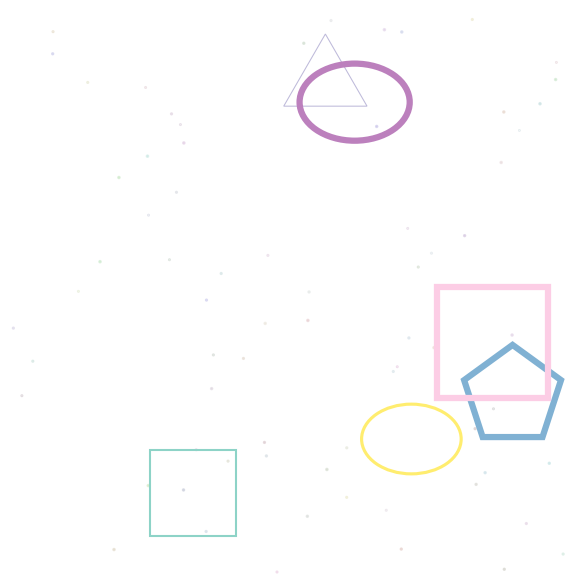[{"shape": "square", "thickness": 1, "radius": 0.37, "center": [0.335, 0.145]}, {"shape": "triangle", "thickness": 0.5, "radius": 0.42, "center": [0.563, 0.857]}, {"shape": "pentagon", "thickness": 3, "radius": 0.44, "center": [0.888, 0.314]}, {"shape": "square", "thickness": 3, "radius": 0.48, "center": [0.853, 0.406]}, {"shape": "oval", "thickness": 3, "radius": 0.48, "center": [0.614, 0.822]}, {"shape": "oval", "thickness": 1.5, "radius": 0.43, "center": [0.712, 0.239]}]